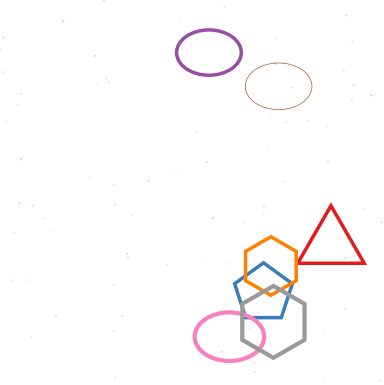[{"shape": "triangle", "thickness": 2.5, "radius": 0.5, "center": [0.86, 0.366]}, {"shape": "pentagon", "thickness": 2.5, "radius": 0.39, "center": [0.684, 0.239]}, {"shape": "oval", "thickness": 2.5, "radius": 0.42, "center": [0.543, 0.863]}, {"shape": "hexagon", "thickness": 2.5, "radius": 0.38, "center": [0.704, 0.309]}, {"shape": "oval", "thickness": 0.5, "radius": 0.43, "center": [0.724, 0.776]}, {"shape": "oval", "thickness": 3, "radius": 0.45, "center": [0.596, 0.125]}, {"shape": "hexagon", "thickness": 3, "radius": 0.47, "center": [0.71, 0.164]}]